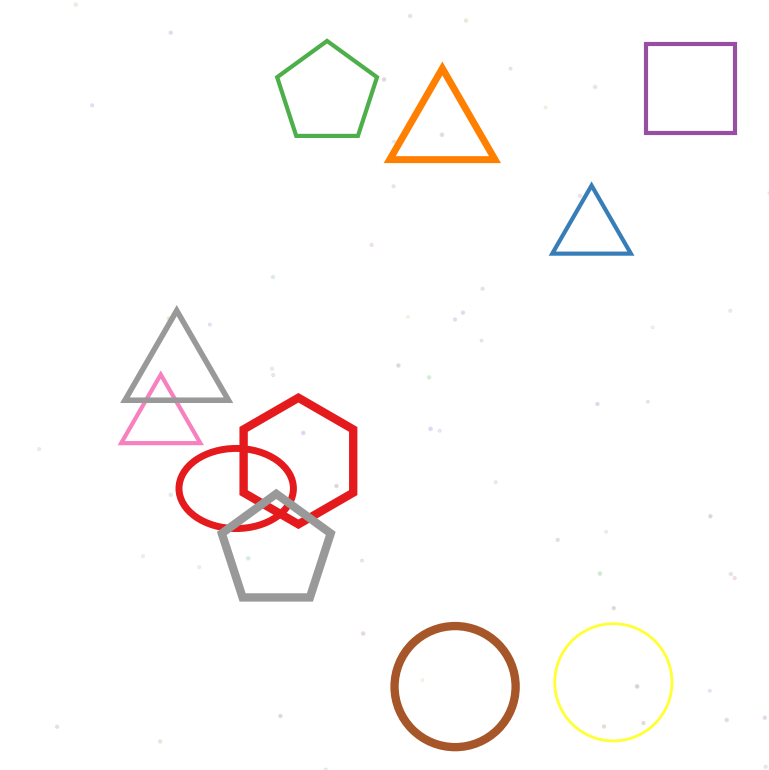[{"shape": "oval", "thickness": 2.5, "radius": 0.37, "center": [0.307, 0.366]}, {"shape": "hexagon", "thickness": 3, "radius": 0.41, "center": [0.388, 0.401]}, {"shape": "triangle", "thickness": 1.5, "radius": 0.29, "center": [0.768, 0.7]}, {"shape": "pentagon", "thickness": 1.5, "radius": 0.34, "center": [0.425, 0.879]}, {"shape": "square", "thickness": 1.5, "radius": 0.29, "center": [0.896, 0.885]}, {"shape": "triangle", "thickness": 2.5, "radius": 0.39, "center": [0.574, 0.832]}, {"shape": "circle", "thickness": 1, "radius": 0.38, "center": [0.797, 0.114]}, {"shape": "circle", "thickness": 3, "radius": 0.39, "center": [0.591, 0.108]}, {"shape": "triangle", "thickness": 1.5, "radius": 0.3, "center": [0.209, 0.454]}, {"shape": "triangle", "thickness": 2, "radius": 0.39, "center": [0.23, 0.519]}, {"shape": "pentagon", "thickness": 3, "radius": 0.37, "center": [0.359, 0.284]}]